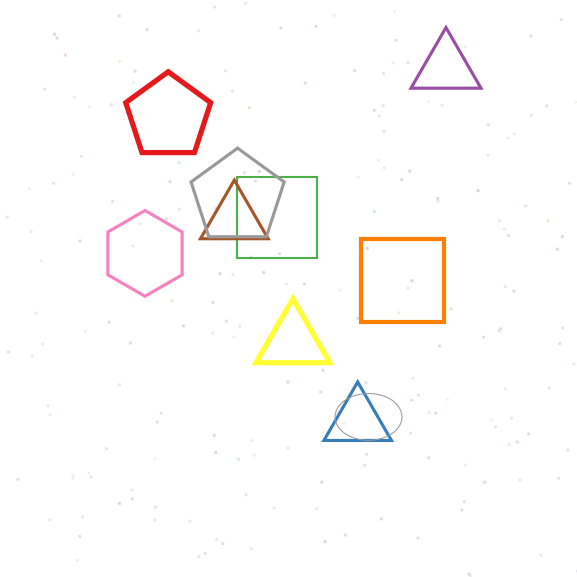[{"shape": "pentagon", "thickness": 2.5, "radius": 0.39, "center": [0.291, 0.798]}, {"shape": "triangle", "thickness": 1.5, "radius": 0.34, "center": [0.619, 0.27]}, {"shape": "square", "thickness": 1, "radius": 0.35, "center": [0.48, 0.623]}, {"shape": "triangle", "thickness": 1.5, "radius": 0.35, "center": [0.772, 0.881]}, {"shape": "square", "thickness": 2, "radius": 0.36, "center": [0.696, 0.513]}, {"shape": "triangle", "thickness": 2.5, "radius": 0.37, "center": [0.507, 0.408]}, {"shape": "triangle", "thickness": 1.5, "radius": 0.34, "center": [0.406, 0.62]}, {"shape": "hexagon", "thickness": 1.5, "radius": 0.37, "center": [0.251, 0.56]}, {"shape": "pentagon", "thickness": 1.5, "radius": 0.42, "center": [0.411, 0.658]}, {"shape": "oval", "thickness": 0.5, "radius": 0.29, "center": [0.638, 0.277]}]